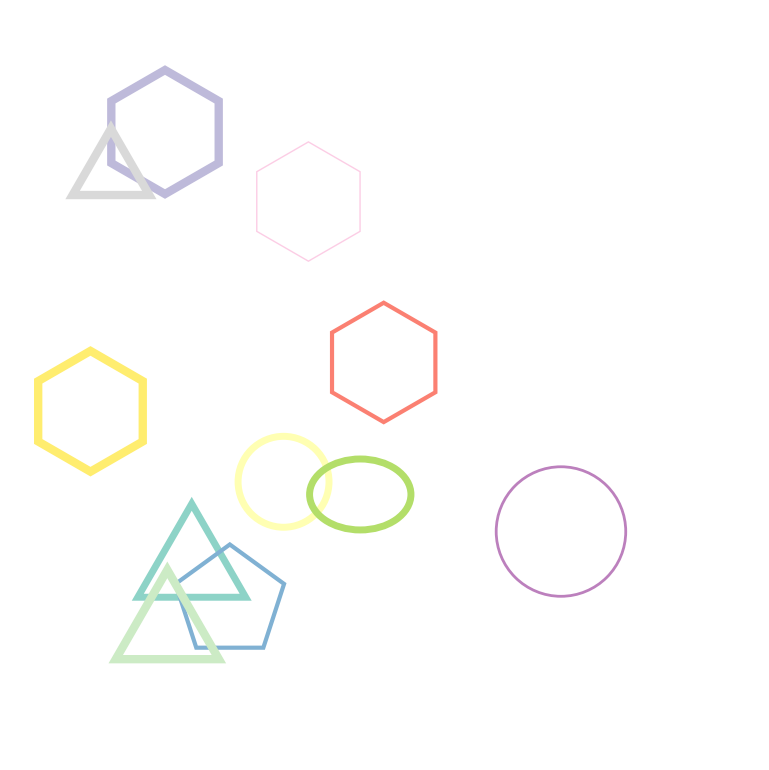[{"shape": "triangle", "thickness": 2.5, "radius": 0.4, "center": [0.249, 0.265]}, {"shape": "circle", "thickness": 2.5, "radius": 0.3, "center": [0.368, 0.374]}, {"shape": "hexagon", "thickness": 3, "radius": 0.4, "center": [0.214, 0.829]}, {"shape": "hexagon", "thickness": 1.5, "radius": 0.39, "center": [0.498, 0.529]}, {"shape": "pentagon", "thickness": 1.5, "radius": 0.37, "center": [0.298, 0.219]}, {"shape": "oval", "thickness": 2.5, "radius": 0.33, "center": [0.468, 0.358]}, {"shape": "hexagon", "thickness": 0.5, "radius": 0.39, "center": [0.401, 0.738]}, {"shape": "triangle", "thickness": 3, "radius": 0.29, "center": [0.144, 0.775]}, {"shape": "circle", "thickness": 1, "radius": 0.42, "center": [0.729, 0.31]}, {"shape": "triangle", "thickness": 3, "radius": 0.39, "center": [0.217, 0.183]}, {"shape": "hexagon", "thickness": 3, "radius": 0.39, "center": [0.118, 0.466]}]